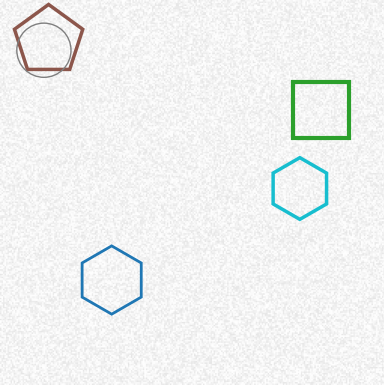[{"shape": "hexagon", "thickness": 2, "radius": 0.44, "center": [0.29, 0.273]}, {"shape": "square", "thickness": 3, "radius": 0.36, "center": [0.834, 0.714]}, {"shape": "pentagon", "thickness": 2.5, "radius": 0.47, "center": [0.126, 0.895]}, {"shape": "circle", "thickness": 1, "radius": 0.35, "center": [0.114, 0.87]}, {"shape": "hexagon", "thickness": 2.5, "radius": 0.4, "center": [0.779, 0.51]}]